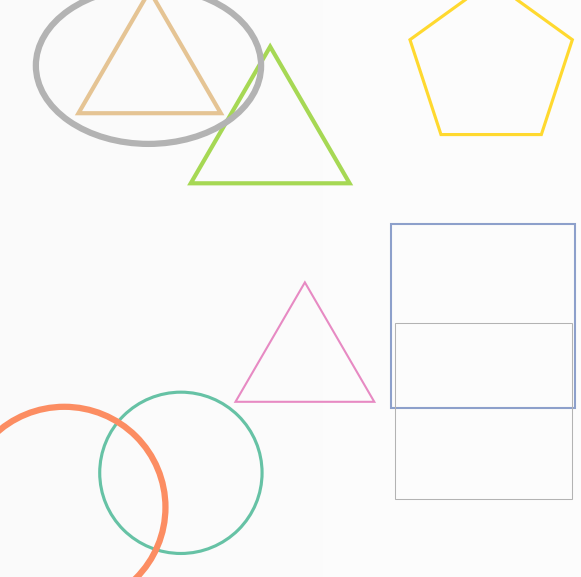[{"shape": "circle", "thickness": 1.5, "radius": 0.7, "center": [0.311, 0.18]}, {"shape": "circle", "thickness": 3, "radius": 0.87, "center": [0.111, 0.121]}, {"shape": "square", "thickness": 1, "radius": 0.79, "center": [0.831, 0.452]}, {"shape": "triangle", "thickness": 1, "radius": 0.69, "center": [0.525, 0.372]}, {"shape": "triangle", "thickness": 2, "radius": 0.79, "center": [0.465, 0.761]}, {"shape": "pentagon", "thickness": 1.5, "radius": 0.73, "center": [0.845, 0.885]}, {"shape": "triangle", "thickness": 2, "radius": 0.71, "center": [0.257, 0.874]}, {"shape": "oval", "thickness": 3, "radius": 0.97, "center": [0.255, 0.886]}, {"shape": "square", "thickness": 0.5, "radius": 0.76, "center": [0.831, 0.288]}]